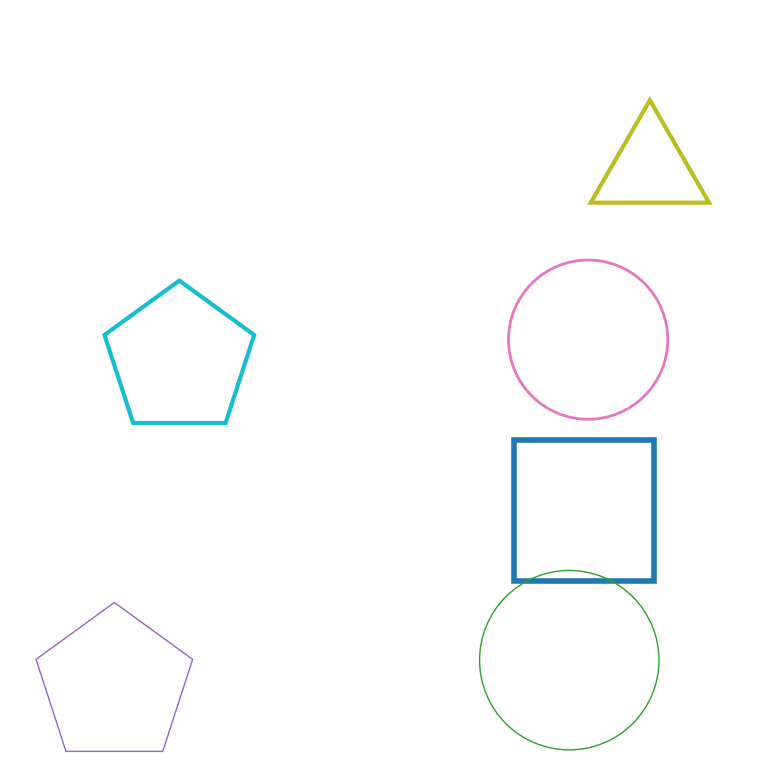[{"shape": "square", "thickness": 2, "radius": 0.46, "center": [0.758, 0.337]}, {"shape": "circle", "thickness": 0.5, "radius": 0.58, "center": [0.739, 0.143]}, {"shape": "pentagon", "thickness": 0.5, "radius": 0.53, "center": [0.149, 0.111]}, {"shape": "circle", "thickness": 1, "radius": 0.52, "center": [0.764, 0.559]}, {"shape": "triangle", "thickness": 1.5, "radius": 0.44, "center": [0.844, 0.781]}, {"shape": "pentagon", "thickness": 1.5, "radius": 0.51, "center": [0.233, 0.533]}]